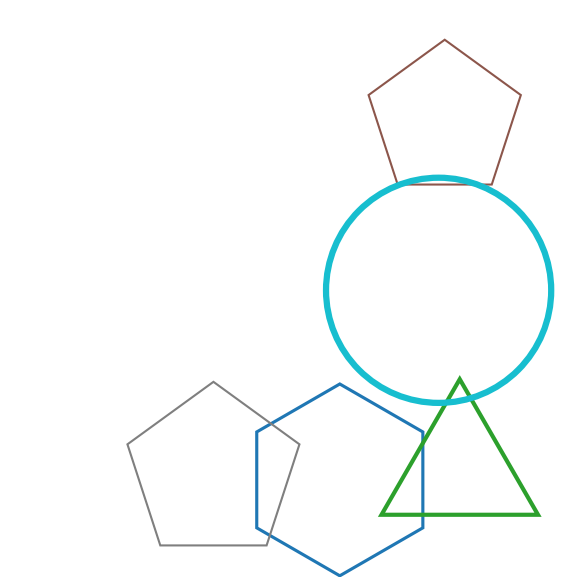[{"shape": "hexagon", "thickness": 1.5, "radius": 0.83, "center": [0.588, 0.168]}, {"shape": "triangle", "thickness": 2, "radius": 0.78, "center": [0.796, 0.186]}, {"shape": "pentagon", "thickness": 1, "radius": 0.69, "center": [0.77, 0.792]}, {"shape": "pentagon", "thickness": 1, "radius": 0.78, "center": [0.37, 0.181]}, {"shape": "circle", "thickness": 3, "radius": 0.97, "center": [0.759, 0.496]}]